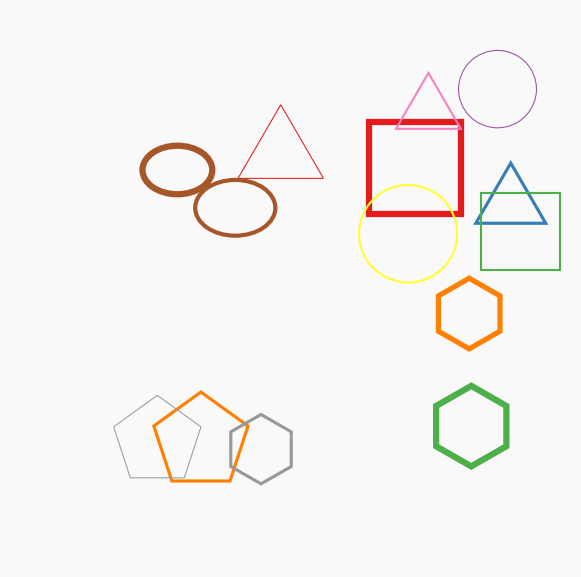[{"shape": "triangle", "thickness": 0.5, "radius": 0.42, "center": [0.483, 0.733]}, {"shape": "square", "thickness": 3, "radius": 0.4, "center": [0.714, 0.709]}, {"shape": "triangle", "thickness": 1.5, "radius": 0.35, "center": [0.879, 0.647]}, {"shape": "square", "thickness": 1, "radius": 0.34, "center": [0.895, 0.598]}, {"shape": "hexagon", "thickness": 3, "radius": 0.35, "center": [0.811, 0.261]}, {"shape": "circle", "thickness": 0.5, "radius": 0.33, "center": [0.856, 0.845]}, {"shape": "hexagon", "thickness": 2.5, "radius": 0.31, "center": [0.807, 0.456]}, {"shape": "pentagon", "thickness": 1.5, "radius": 0.43, "center": [0.346, 0.235]}, {"shape": "circle", "thickness": 1, "radius": 0.42, "center": [0.702, 0.594]}, {"shape": "oval", "thickness": 2, "radius": 0.34, "center": [0.405, 0.639]}, {"shape": "oval", "thickness": 3, "radius": 0.3, "center": [0.305, 0.705]}, {"shape": "triangle", "thickness": 1, "radius": 0.32, "center": [0.737, 0.808]}, {"shape": "pentagon", "thickness": 0.5, "radius": 0.4, "center": [0.271, 0.236]}, {"shape": "hexagon", "thickness": 1.5, "radius": 0.3, "center": [0.449, 0.221]}]